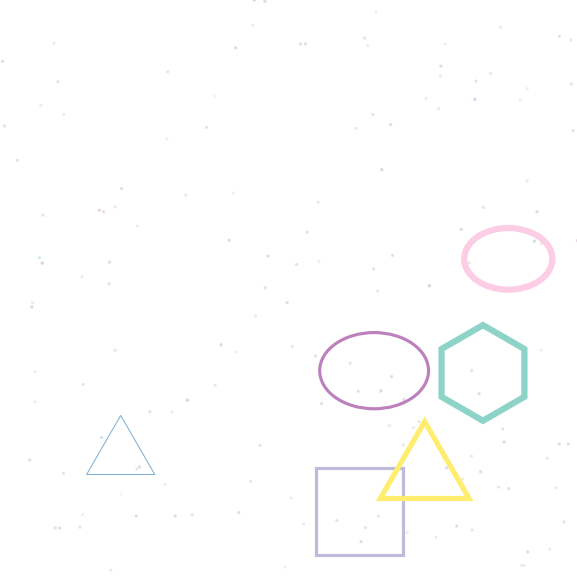[{"shape": "hexagon", "thickness": 3, "radius": 0.41, "center": [0.836, 0.353]}, {"shape": "square", "thickness": 1.5, "radius": 0.38, "center": [0.623, 0.113]}, {"shape": "triangle", "thickness": 0.5, "radius": 0.34, "center": [0.209, 0.212]}, {"shape": "oval", "thickness": 3, "radius": 0.38, "center": [0.88, 0.551]}, {"shape": "oval", "thickness": 1.5, "radius": 0.47, "center": [0.648, 0.357]}, {"shape": "triangle", "thickness": 2.5, "radius": 0.44, "center": [0.735, 0.18]}]